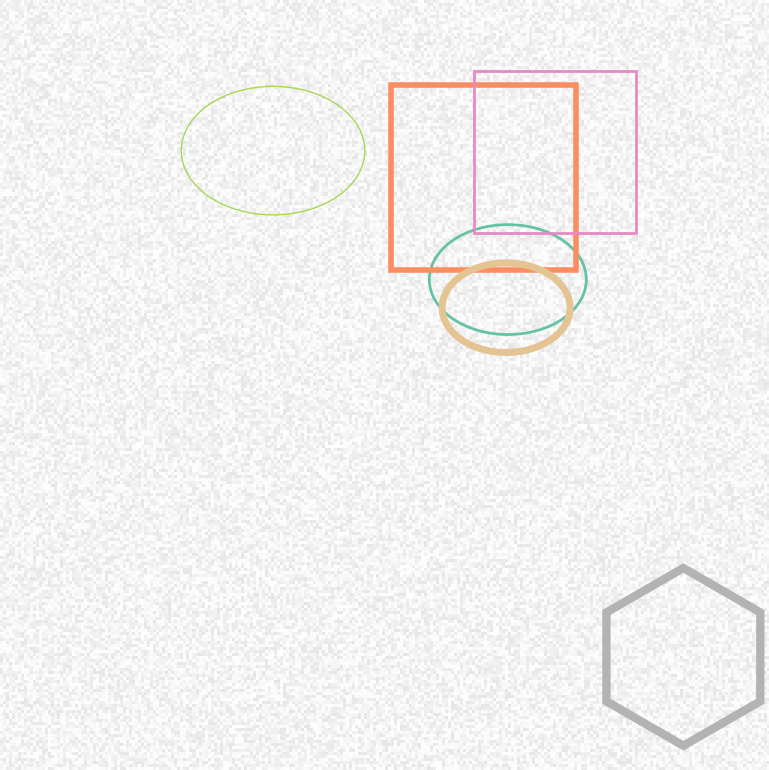[{"shape": "oval", "thickness": 1, "radius": 0.51, "center": [0.66, 0.637]}, {"shape": "square", "thickness": 2, "radius": 0.6, "center": [0.628, 0.769]}, {"shape": "square", "thickness": 1, "radius": 0.53, "center": [0.721, 0.803]}, {"shape": "oval", "thickness": 0.5, "radius": 0.6, "center": [0.355, 0.804]}, {"shape": "oval", "thickness": 2.5, "radius": 0.42, "center": [0.657, 0.6]}, {"shape": "hexagon", "thickness": 3, "radius": 0.58, "center": [0.887, 0.147]}]